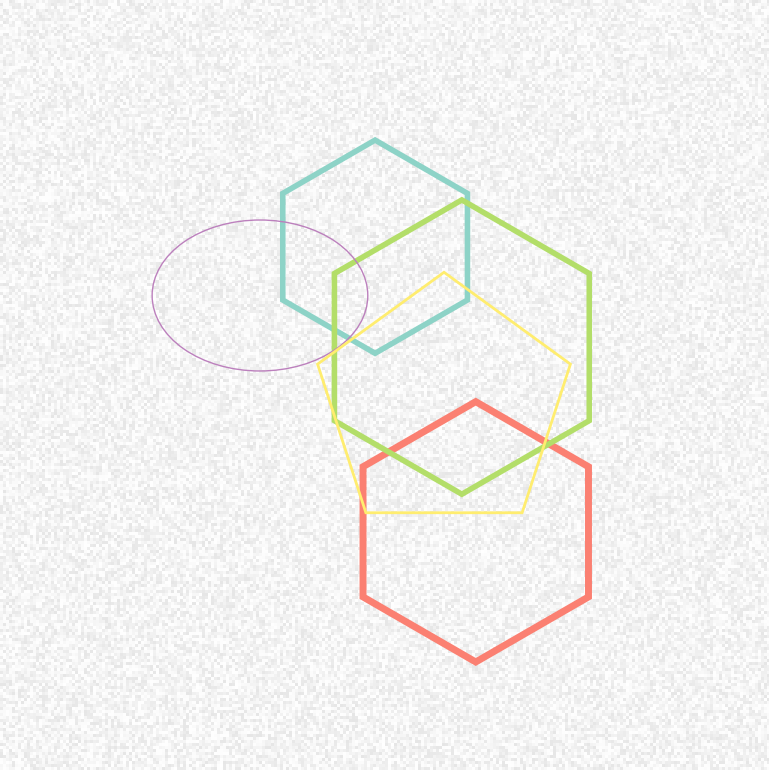[{"shape": "hexagon", "thickness": 2, "radius": 0.69, "center": [0.487, 0.68]}, {"shape": "hexagon", "thickness": 2.5, "radius": 0.85, "center": [0.618, 0.309]}, {"shape": "hexagon", "thickness": 2, "radius": 0.96, "center": [0.6, 0.549]}, {"shape": "oval", "thickness": 0.5, "radius": 0.7, "center": [0.338, 0.616]}, {"shape": "pentagon", "thickness": 1, "radius": 0.86, "center": [0.577, 0.474]}]